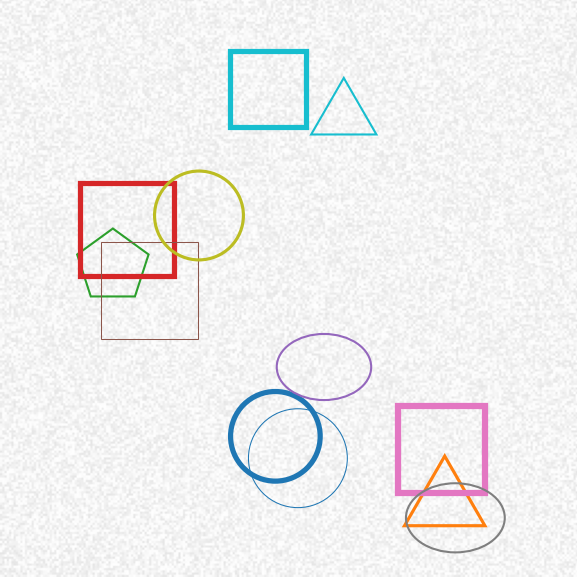[{"shape": "circle", "thickness": 0.5, "radius": 0.43, "center": [0.516, 0.206]}, {"shape": "circle", "thickness": 2.5, "radius": 0.39, "center": [0.477, 0.244]}, {"shape": "triangle", "thickness": 1.5, "radius": 0.4, "center": [0.77, 0.129]}, {"shape": "pentagon", "thickness": 1, "radius": 0.33, "center": [0.195, 0.538]}, {"shape": "square", "thickness": 2.5, "radius": 0.41, "center": [0.221, 0.602]}, {"shape": "oval", "thickness": 1, "radius": 0.41, "center": [0.561, 0.364]}, {"shape": "square", "thickness": 0.5, "radius": 0.42, "center": [0.259, 0.496]}, {"shape": "square", "thickness": 3, "radius": 0.37, "center": [0.765, 0.221]}, {"shape": "oval", "thickness": 1, "radius": 0.43, "center": [0.789, 0.102]}, {"shape": "circle", "thickness": 1.5, "radius": 0.38, "center": [0.345, 0.626]}, {"shape": "triangle", "thickness": 1, "radius": 0.33, "center": [0.595, 0.799]}, {"shape": "square", "thickness": 2.5, "radius": 0.33, "center": [0.465, 0.846]}]